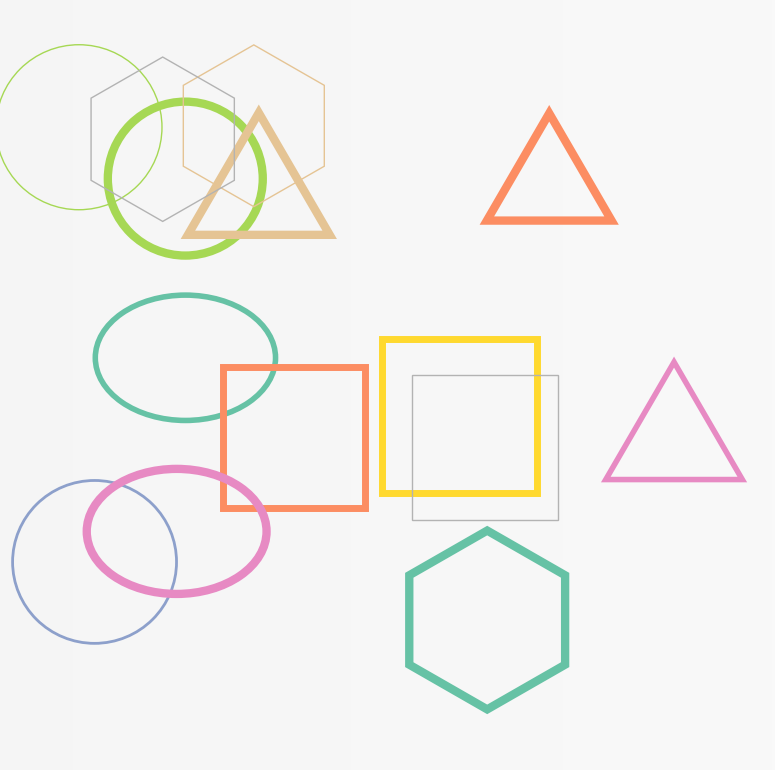[{"shape": "hexagon", "thickness": 3, "radius": 0.58, "center": [0.629, 0.195]}, {"shape": "oval", "thickness": 2, "radius": 0.58, "center": [0.239, 0.535]}, {"shape": "triangle", "thickness": 3, "radius": 0.46, "center": [0.709, 0.76]}, {"shape": "square", "thickness": 2.5, "radius": 0.46, "center": [0.379, 0.431]}, {"shape": "circle", "thickness": 1, "radius": 0.53, "center": [0.122, 0.27]}, {"shape": "oval", "thickness": 3, "radius": 0.58, "center": [0.228, 0.31]}, {"shape": "triangle", "thickness": 2, "radius": 0.51, "center": [0.87, 0.428]}, {"shape": "circle", "thickness": 0.5, "radius": 0.54, "center": [0.102, 0.835]}, {"shape": "circle", "thickness": 3, "radius": 0.5, "center": [0.239, 0.768]}, {"shape": "square", "thickness": 2.5, "radius": 0.5, "center": [0.593, 0.459]}, {"shape": "hexagon", "thickness": 0.5, "radius": 0.53, "center": [0.327, 0.837]}, {"shape": "triangle", "thickness": 3, "radius": 0.53, "center": [0.334, 0.748]}, {"shape": "hexagon", "thickness": 0.5, "radius": 0.53, "center": [0.21, 0.819]}, {"shape": "square", "thickness": 0.5, "radius": 0.47, "center": [0.626, 0.419]}]